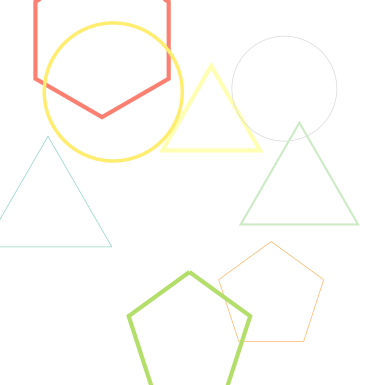[{"shape": "triangle", "thickness": 0.5, "radius": 0.96, "center": [0.125, 0.455]}, {"shape": "triangle", "thickness": 3, "radius": 0.73, "center": [0.549, 0.682]}, {"shape": "hexagon", "thickness": 3, "radius": 1.0, "center": [0.265, 0.896]}, {"shape": "pentagon", "thickness": 0.5, "radius": 0.72, "center": [0.704, 0.229]}, {"shape": "pentagon", "thickness": 3, "radius": 0.83, "center": [0.492, 0.128]}, {"shape": "circle", "thickness": 0.5, "radius": 0.68, "center": [0.739, 0.77]}, {"shape": "triangle", "thickness": 1.5, "radius": 0.88, "center": [0.778, 0.505]}, {"shape": "circle", "thickness": 2.5, "radius": 0.9, "center": [0.294, 0.761]}]